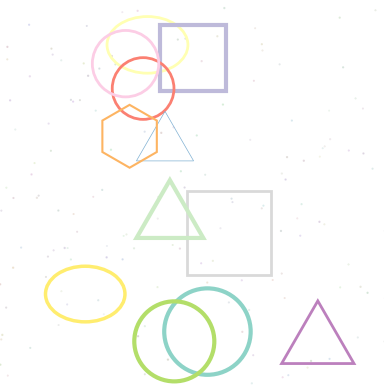[{"shape": "circle", "thickness": 3, "radius": 0.56, "center": [0.539, 0.139]}, {"shape": "oval", "thickness": 2, "radius": 0.53, "center": [0.383, 0.883]}, {"shape": "square", "thickness": 3, "radius": 0.43, "center": [0.5, 0.849]}, {"shape": "circle", "thickness": 2, "radius": 0.4, "center": [0.372, 0.77]}, {"shape": "triangle", "thickness": 0.5, "radius": 0.43, "center": [0.429, 0.625]}, {"shape": "hexagon", "thickness": 1.5, "radius": 0.41, "center": [0.337, 0.646]}, {"shape": "circle", "thickness": 3, "radius": 0.52, "center": [0.453, 0.113]}, {"shape": "circle", "thickness": 2, "radius": 0.43, "center": [0.326, 0.835]}, {"shape": "square", "thickness": 2, "radius": 0.55, "center": [0.594, 0.396]}, {"shape": "triangle", "thickness": 2, "radius": 0.54, "center": [0.825, 0.11]}, {"shape": "triangle", "thickness": 3, "radius": 0.5, "center": [0.441, 0.432]}, {"shape": "oval", "thickness": 2.5, "radius": 0.52, "center": [0.221, 0.236]}]